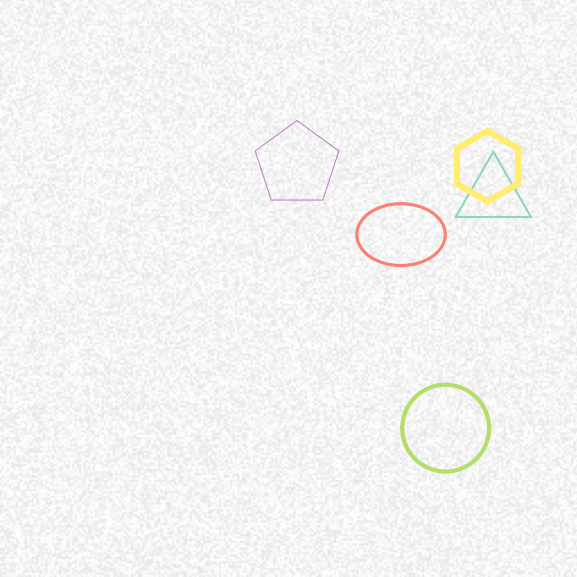[{"shape": "triangle", "thickness": 1, "radius": 0.38, "center": [0.854, 0.661]}, {"shape": "oval", "thickness": 1.5, "radius": 0.38, "center": [0.694, 0.593]}, {"shape": "circle", "thickness": 2, "radius": 0.38, "center": [0.772, 0.258]}, {"shape": "pentagon", "thickness": 0.5, "radius": 0.38, "center": [0.514, 0.714]}, {"shape": "hexagon", "thickness": 3, "radius": 0.31, "center": [0.844, 0.711]}]